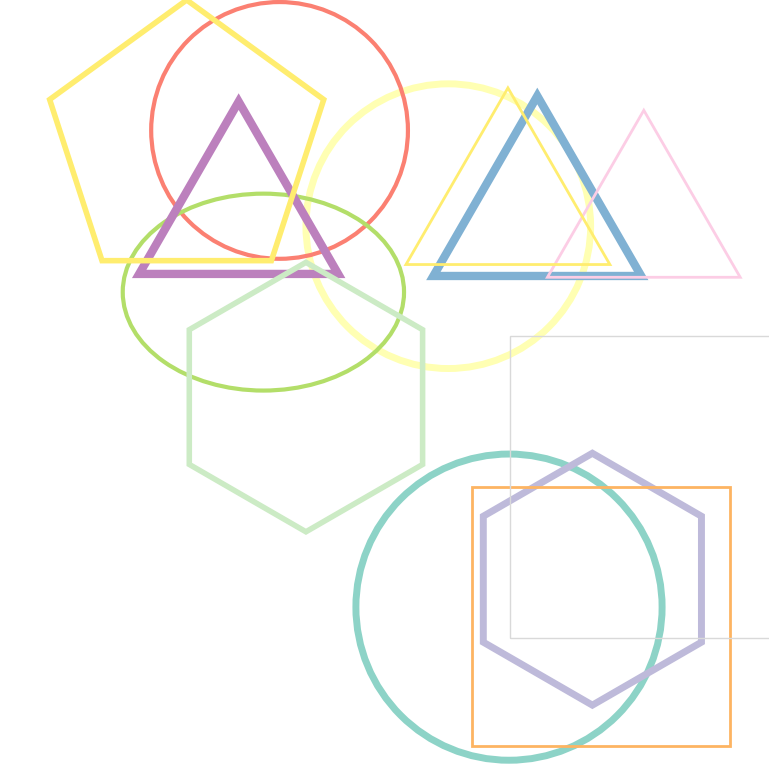[{"shape": "circle", "thickness": 2.5, "radius": 0.99, "center": [0.661, 0.212]}, {"shape": "circle", "thickness": 2.5, "radius": 0.92, "center": [0.582, 0.706]}, {"shape": "hexagon", "thickness": 2.5, "radius": 0.82, "center": [0.769, 0.248]}, {"shape": "circle", "thickness": 1.5, "radius": 0.83, "center": [0.363, 0.831]}, {"shape": "triangle", "thickness": 3, "radius": 0.78, "center": [0.698, 0.72]}, {"shape": "square", "thickness": 1, "radius": 0.84, "center": [0.781, 0.199]}, {"shape": "oval", "thickness": 1.5, "radius": 0.91, "center": [0.342, 0.621]}, {"shape": "triangle", "thickness": 1, "radius": 0.72, "center": [0.836, 0.712]}, {"shape": "square", "thickness": 0.5, "radius": 0.98, "center": [0.859, 0.367]}, {"shape": "triangle", "thickness": 3, "radius": 0.75, "center": [0.31, 0.719]}, {"shape": "hexagon", "thickness": 2, "radius": 0.87, "center": [0.397, 0.484]}, {"shape": "pentagon", "thickness": 2, "radius": 0.94, "center": [0.242, 0.813]}, {"shape": "triangle", "thickness": 1, "radius": 0.76, "center": [0.66, 0.733]}]